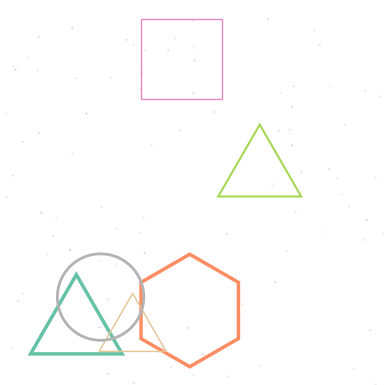[{"shape": "triangle", "thickness": 2.5, "radius": 0.69, "center": [0.198, 0.149]}, {"shape": "hexagon", "thickness": 2.5, "radius": 0.73, "center": [0.493, 0.194]}, {"shape": "square", "thickness": 1, "radius": 0.52, "center": [0.471, 0.846]}, {"shape": "triangle", "thickness": 1.5, "radius": 0.62, "center": [0.675, 0.552]}, {"shape": "triangle", "thickness": 1, "radius": 0.5, "center": [0.345, 0.137]}, {"shape": "circle", "thickness": 2, "radius": 0.56, "center": [0.261, 0.228]}]